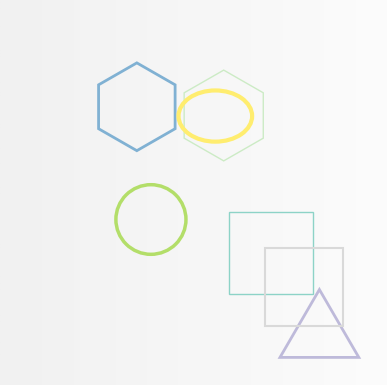[{"shape": "square", "thickness": 1, "radius": 0.54, "center": [0.7, 0.342]}, {"shape": "triangle", "thickness": 2, "radius": 0.59, "center": [0.824, 0.13]}, {"shape": "hexagon", "thickness": 2, "radius": 0.57, "center": [0.353, 0.723]}, {"shape": "circle", "thickness": 2.5, "radius": 0.45, "center": [0.389, 0.43]}, {"shape": "square", "thickness": 1.5, "radius": 0.51, "center": [0.785, 0.256]}, {"shape": "hexagon", "thickness": 1, "radius": 0.59, "center": [0.577, 0.7]}, {"shape": "oval", "thickness": 3, "radius": 0.47, "center": [0.556, 0.699]}]